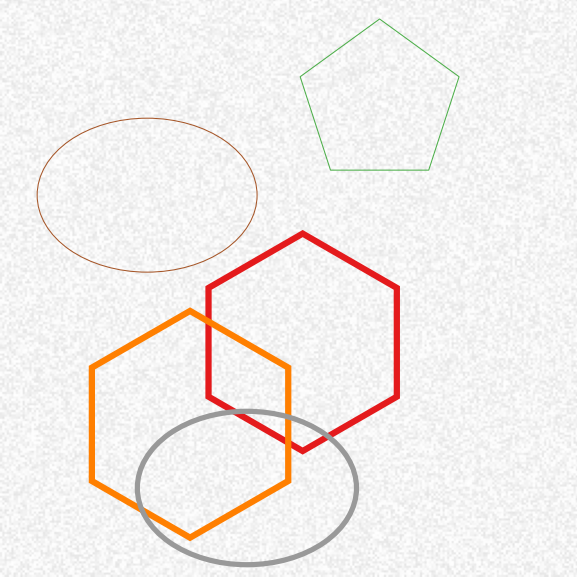[{"shape": "hexagon", "thickness": 3, "radius": 0.94, "center": [0.524, 0.406]}, {"shape": "pentagon", "thickness": 0.5, "radius": 0.72, "center": [0.657, 0.822]}, {"shape": "hexagon", "thickness": 3, "radius": 0.98, "center": [0.329, 0.264]}, {"shape": "oval", "thickness": 0.5, "radius": 0.95, "center": [0.255, 0.661]}, {"shape": "oval", "thickness": 2.5, "radius": 0.95, "center": [0.428, 0.154]}]